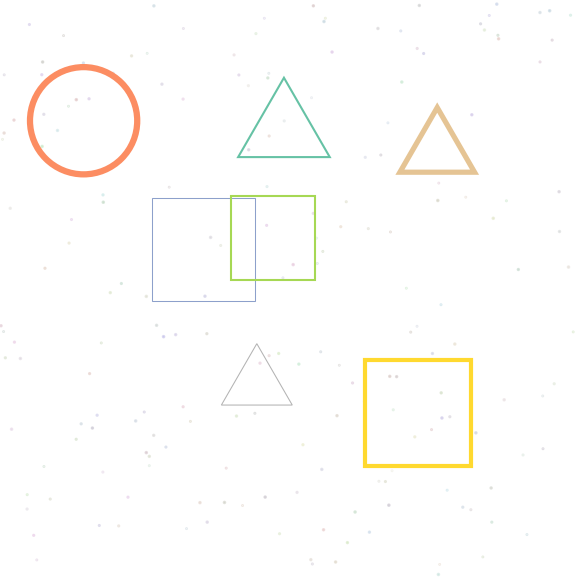[{"shape": "triangle", "thickness": 1, "radius": 0.46, "center": [0.492, 0.773]}, {"shape": "circle", "thickness": 3, "radius": 0.46, "center": [0.145, 0.79]}, {"shape": "square", "thickness": 0.5, "radius": 0.44, "center": [0.353, 0.567]}, {"shape": "square", "thickness": 1, "radius": 0.36, "center": [0.473, 0.587]}, {"shape": "square", "thickness": 2, "radius": 0.46, "center": [0.724, 0.284]}, {"shape": "triangle", "thickness": 2.5, "radius": 0.37, "center": [0.757, 0.738]}, {"shape": "triangle", "thickness": 0.5, "radius": 0.35, "center": [0.445, 0.333]}]